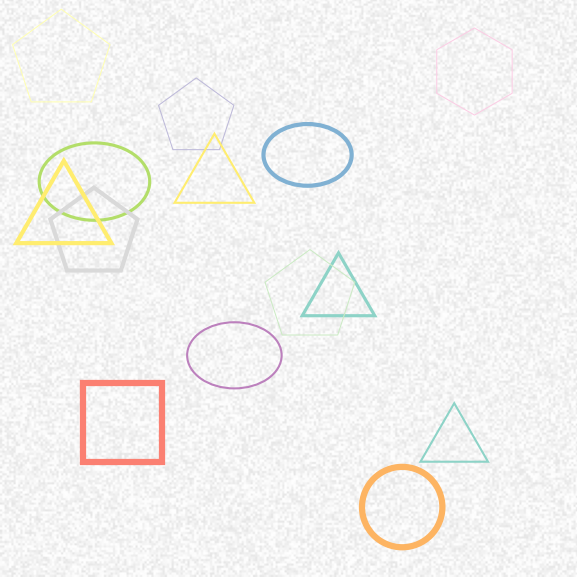[{"shape": "triangle", "thickness": 1.5, "radius": 0.36, "center": [0.586, 0.489]}, {"shape": "triangle", "thickness": 1, "radius": 0.34, "center": [0.787, 0.233]}, {"shape": "pentagon", "thickness": 0.5, "radius": 0.44, "center": [0.106, 0.894]}, {"shape": "pentagon", "thickness": 0.5, "radius": 0.34, "center": [0.34, 0.796]}, {"shape": "square", "thickness": 3, "radius": 0.34, "center": [0.213, 0.268]}, {"shape": "oval", "thickness": 2, "radius": 0.38, "center": [0.533, 0.731]}, {"shape": "circle", "thickness": 3, "radius": 0.35, "center": [0.696, 0.121]}, {"shape": "oval", "thickness": 1.5, "radius": 0.48, "center": [0.164, 0.685]}, {"shape": "hexagon", "thickness": 0.5, "radius": 0.38, "center": [0.822, 0.875]}, {"shape": "pentagon", "thickness": 2, "radius": 0.4, "center": [0.163, 0.595]}, {"shape": "oval", "thickness": 1, "radius": 0.41, "center": [0.406, 0.384]}, {"shape": "pentagon", "thickness": 0.5, "radius": 0.41, "center": [0.537, 0.485]}, {"shape": "triangle", "thickness": 1, "radius": 0.4, "center": [0.371, 0.688]}, {"shape": "triangle", "thickness": 2, "radius": 0.48, "center": [0.111, 0.626]}]